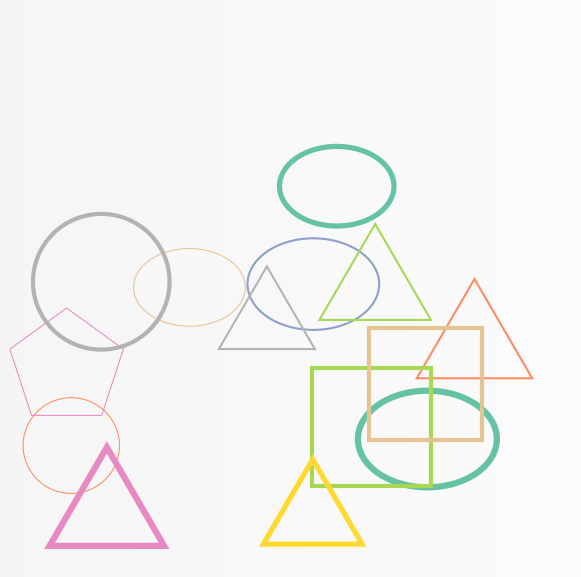[{"shape": "oval", "thickness": 2.5, "radius": 0.49, "center": [0.579, 0.677]}, {"shape": "oval", "thickness": 3, "radius": 0.6, "center": [0.735, 0.239]}, {"shape": "triangle", "thickness": 1, "radius": 0.57, "center": [0.816, 0.401]}, {"shape": "circle", "thickness": 0.5, "radius": 0.41, "center": [0.123, 0.228]}, {"shape": "oval", "thickness": 1, "radius": 0.57, "center": [0.539, 0.507]}, {"shape": "pentagon", "thickness": 0.5, "radius": 0.51, "center": [0.115, 0.363]}, {"shape": "triangle", "thickness": 3, "radius": 0.57, "center": [0.184, 0.111]}, {"shape": "triangle", "thickness": 1, "radius": 0.55, "center": [0.645, 0.5]}, {"shape": "square", "thickness": 2, "radius": 0.51, "center": [0.639, 0.26]}, {"shape": "triangle", "thickness": 2.5, "radius": 0.49, "center": [0.538, 0.106]}, {"shape": "square", "thickness": 2, "radius": 0.49, "center": [0.732, 0.334]}, {"shape": "oval", "thickness": 0.5, "radius": 0.48, "center": [0.326, 0.502]}, {"shape": "circle", "thickness": 2, "radius": 0.59, "center": [0.174, 0.511]}, {"shape": "triangle", "thickness": 1, "radius": 0.48, "center": [0.459, 0.442]}]